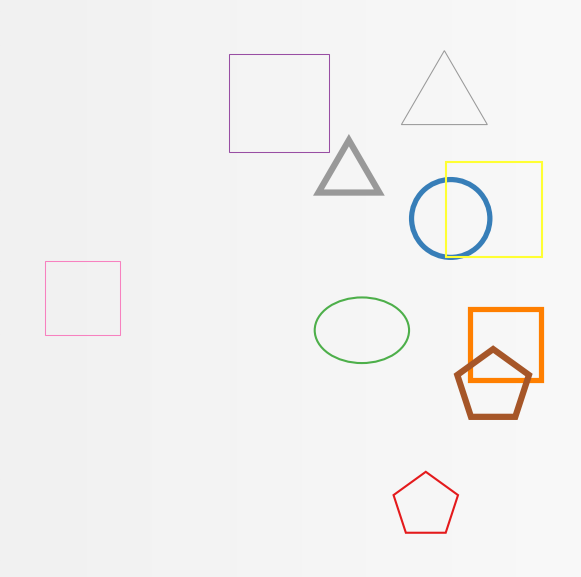[{"shape": "pentagon", "thickness": 1, "radius": 0.29, "center": [0.733, 0.124]}, {"shape": "circle", "thickness": 2.5, "radius": 0.34, "center": [0.775, 0.621]}, {"shape": "oval", "thickness": 1, "radius": 0.41, "center": [0.623, 0.427]}, {"shape": "square", "thickness": 0.5, "radius": 0.43, "center": [0.48, 0.821]}, {"shape": "square", "thickness": 2.5, "radius": 0.31, "center": [0.869, 0.402]}, {"shape": "square", "thickness": 1, "radius": 0.41, "center": [0.85, 0.636]}, {"shape": "pentagon", "thickness": 3, "radius": 0.32, "center": [0.848, 0.33]}, {"shape": "square", "thickness": 0.5, "radius": 0.32, "center": [0.142, 0.483]}, {"shape": "triangle", "thickness": 3, "radius": 0.3, "center": [0.6, 0.696]}, {"shape": "triangle", "thickness": 0.5, "radius": 0.43, "center": [0.764, 0.826]}]